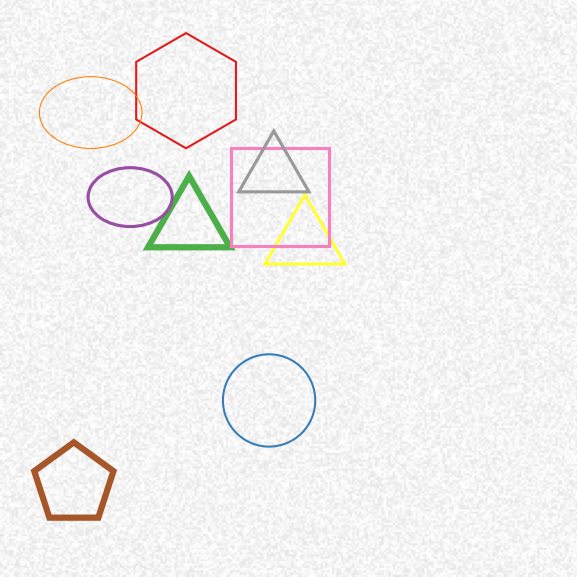[{"shape": "hexagon", "thickness": 1, "radius": 0.5, "center": [0.322, 0.842]}, {"shape": "circle", "thickness": 1, "radius": 0.4, "center": [0.466, 0.306]}, {"shape": "triangle", "thickness": 3, "radius": 0.41, "center": [0.327, 0.612]}, {"shape": "oval", "thickness": 1.5, "radius": 0.36, "center": [0.225, 0.658]}, {"shape": "oval", "thickness": 0.5, "radius": 0.44, "center": [0.157, 0.804]}, {"shape": "triangle", "thickness": 1.5, "radius": 0.4, "center": [0.528, 0.582]}, {"shape": "pentagon", "thickness": 3, "radius": 0.36, "center": [0.128, 0.161]}, {"shape": "square", "thickness": 1.5, "radius": 0.42, "center": [0.485, 0.658]}, {"shape": "triangle", "thickness": 1.5, "radius": 0.35, "center": [0.474, 0.702]}]